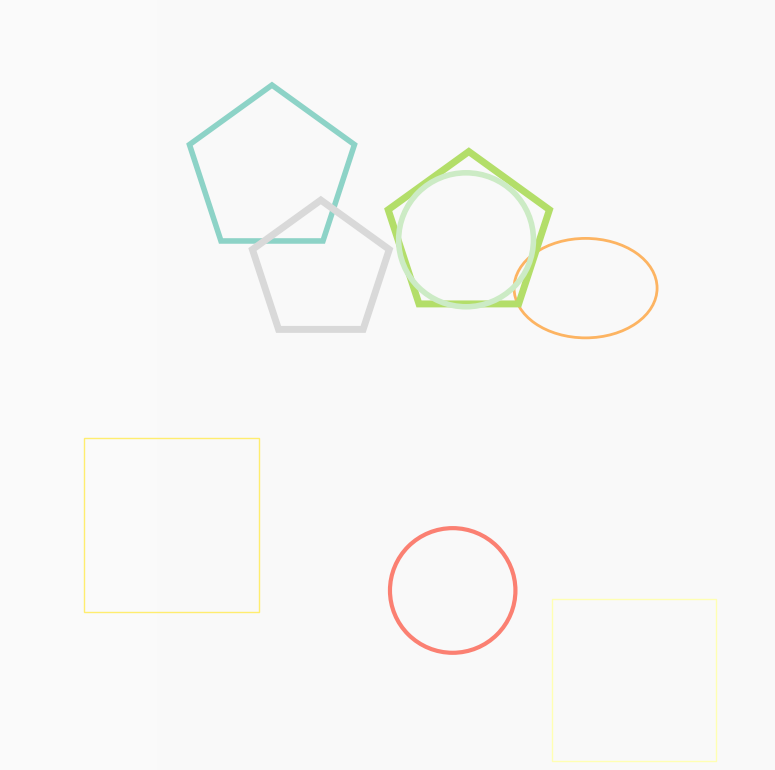[{"shape": "pentagon", "thickness": 2, "radius": 0.56, "center": [0.351, 0.778]}, {"shape": "square", "thickness": 0.5, "radius": 0.53, "center": [0.818, 0.117]}, {"shape": "circle", "thickness": 1.5, "radius": 0.4, "center": [0.584, 0.233]}, {"shape": "oval", "thickness": 1, "radius": 0.46, "center": [0.756, 0.626]}, {"shape": "pentagon", "thickness": 2.5, "radius": 0.55, "center": [0.605, 0.694]}, {"shape": "pentagon", "thickness": 2.5, "radius": 0.46, "center": [0.414, 0.647]}, {"shape": "circle", "thickness": 2, "radius": 0.43, "center": [0.601, 0.689]}, {"shape": "square", "thickness": 0.5, "radius": 0.56, "center": [0.221, 0.318]}]